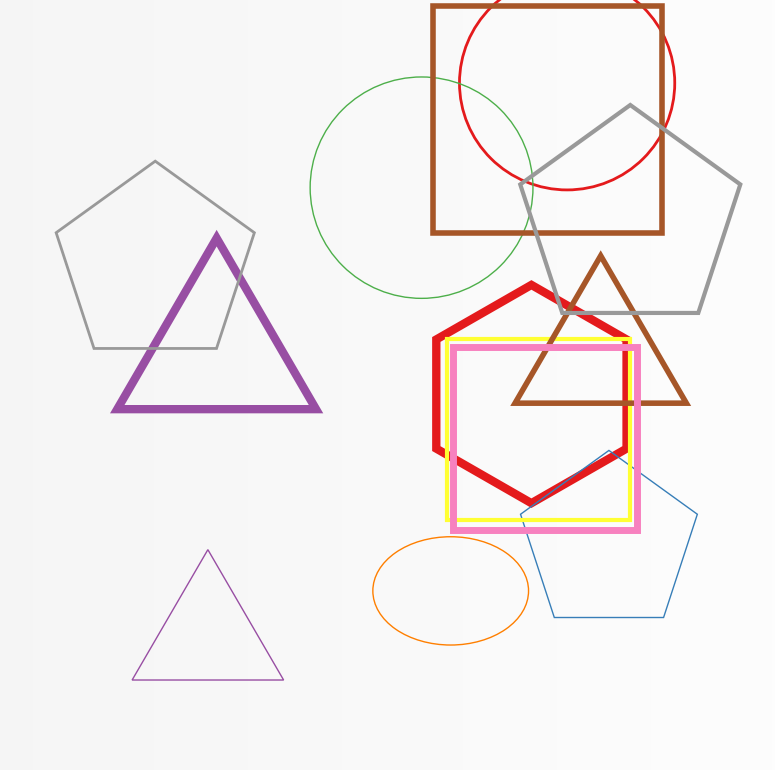[{"shape": "hexagon", "thickness": 3, "radius": 0.71, "center": [0.686, 0.488]}, {"shape": "circle", "thickness": 1, "radius": 0.69, "center": [0.732, 0.892]}, {"shape": "pentagon", "thickness": 0.5, "radius": 0.6, "center": [0.786, 0.295]}, {"shape": "circle", "thickness": 0.5, "radius": 0.72, "center": [0.544, 0.756]}, {"shape": "triangle", "thickness": 0.5, "radius": 0.56, "center": [0.268, 0.173]}, {"shape": "triangle", "thickness": 3, "radius": 0.74, "center": [0.28, 0.543]}, {"shape": "oval", "thickness": 0.5, "radius": 0.5, "center": [0.582, 0.233]}, {"shape": "square", "thickness": 1.5, "radius": 0.59, "center": [0.695, 0.442]}, {"shape": "triangle", "thickness": 2, "radius": 0.64, "center": [0.775, 0.54]}, {"shape": "square", "thickness": 2, "radius": 0.74, "center": [0.707, 0.845]}, {"shape": "square", "thickness": 2.5, "radius": 0.59, "center": [0.703, 0.431]}, {"shape": "pentagon", "thickness": 1, "radius": 0.67, "center": [0.2, 0.656]}, {"shape": "pentagon", "thickness": 1.5, "radius": 0.75, "center": [0.813, 0.714]}]